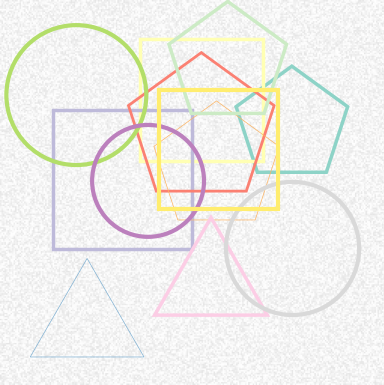[{"shape": "pentagon", "thickness": 2.5, "radius": 0.76, "center": [0.758, 0.676]}, {"shape": "square", "thickness": 2.5, "radius": 0.79, "center": [0.523, 0.739]}, {"shape": "square", "thickness": 2.5, "radius": 0.9, "center": [0.318, 0.533]}, {"shape": "pentagon", "thickness": 2, "radius": 0.99, "center": [0.523, 0.664]}, {"shape": "triangle", "thickness": 0.5, "radius": 0.85, "center": [0.226, 0.158]}, {"shape": "pentagon", "thickness": 0.5, "radius": 0.85, "center": [0.562, 0.567]}, {"shape": "circle", "thickness": 3, "radius": 0.91, "center": [0.198, 0.753]}, {"shape": "triangle", "thickness": 2.5, "radius": 0.84, "center": [0.548, 0.266]}, {"shape": "circle", "thickness": 3, "radius": 0.86, "center": [0.76, 0.355]}, {"shape": "circle", "thickness": 3, "radius": 0.73, "center": [0.385, 0.53]}, {"shape": "pentagon", "thickness": 2.5, "radius": 0.8, "center": [0.592, 0.835]}, {"shape": "square", "thickness": 3, "radius": 0.77, "center": [0.567, 0.611]}]